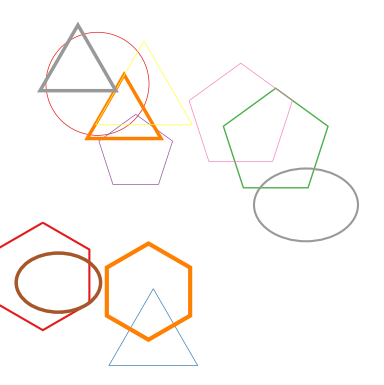[{"shape": "circle", "thickness": 0.5, "radius": 0.67, "center": [0.253, 0.782]}, {"shape": "hexagon", "thickness": 1.5, "radius": 0.7, "center": [0.111, 0.282]}, {"shape": "triangle", "thickness": 0.5, "radius": 0.67, "center": [0.398, 0.117]}, {"shape": "pentagon", "thickness": 1, "radius": 0.71, "center": [0.716, 0.628]}, {"shape": "pentagon", "thickness": 0.5, "radius": 0.5, "center": [0.353, 0.602]}, {"shape": "triangle", "thickness": 2.5, "radius": 0.55, "center": [0.322, 0.696]}, {"shape": "hexagon", "thickness": 3, "radius": 0.62, "center": [0.386, 0.243]}, {"shape": "triangle", "thickness": 0.5, "radius": 0.73, "center": [0.374, 0.749]}, {"shape": "oval", "thickness": 2.5, "radius": 0.55, "center": [0.152, 0.266]}, {"shape": "pentagon", "thickness": 0.5, "radius": 0.71, "center": [0.625, 0.695]}, {"shape": "triangle", "thickness": 2.5, "radius": 0.57, "center": [0.202, 0.821]}, {"shape": "oval", "thickness": 1.5, "radius": 0.68, "center": [0.795, 0.468]}]